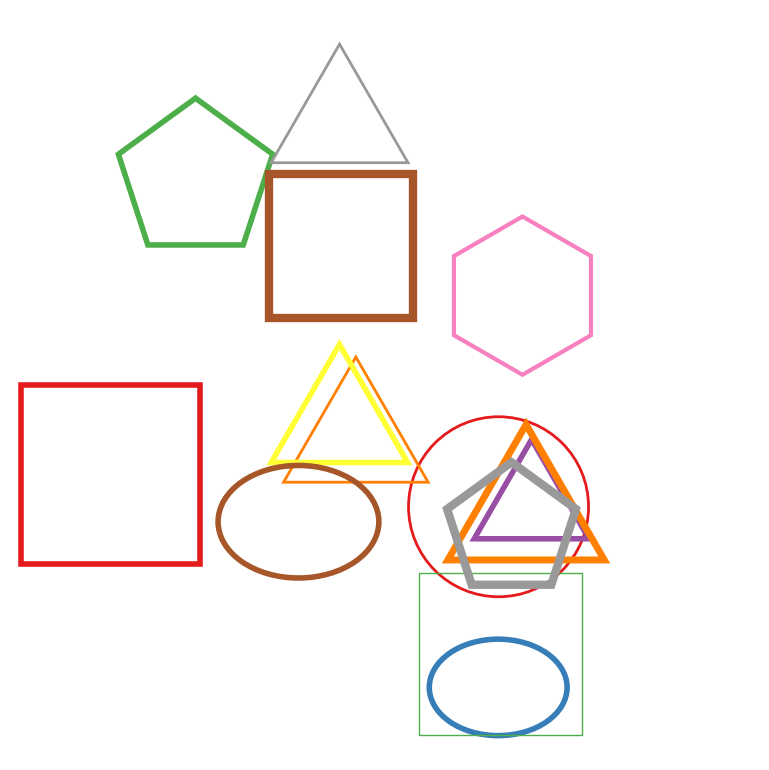[{"shape": "square", "thickness": 2, "radius": 0.58, "center": [0.144, 0.384]}, {"shape": "circle", "thickness": 1, "radius": 0.58, "center": [0.647, 0.342]}, {"shape": "oval", "thickness": 2, "radius": 0.45, "center": [0.647, 0.107]}, {"shape": "pentagon", "thickness": 2, "radius": 0.53, "center": [0.254, 0.767]}, {"shape": "square", "thickness": 0.5, "radius": 0.53, "center": [0.65, 0.15]}, {"shape": "triangle", "thickness": 2, "radius": 0.43, "center": [0.69, 0.343]}, {"shape": "triangle", "thickness": 2.5, "radius": 0.59, "center": [0.683, 0.331]}, {"shape": "triangle", "thickness": 1, "radius": 0.54, "center": [0.462, 0.428]}, {"shape": "triangle", "thickness": 2, "radius": 0.51, "center": [0.441, 0.45]}, {"shape": "square", "thickness": 3, "radius": 0.47, "center": [0.443, 0.68]}, {"shape": "oval", "thickness": 2, "radius": 0.52, "center": [0.388, 0.322]}, {"shape": "hexagon", "thickness": 1.5, "radius": 0.51, "center": [0.679, 0.616]}, {"shape": "pentagon", "thickness": 3, "radius": 0.44, "center": [0.664, 0.312]}, {"shape": "triangle", "thickness": 1, "radius": 0.51, "center": [0.441, 0.84]}]